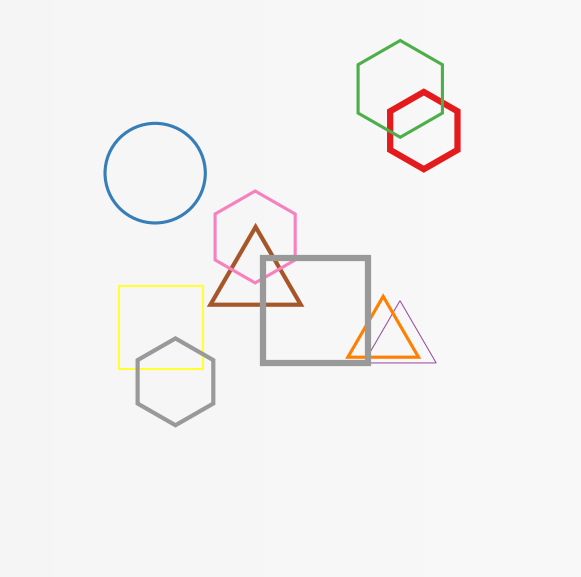[{"shape": "hexagon", "thickness": 3, "radius": 0.33, "center": [0.729, 0.773]}, {"shape": "circle", "thickness": 1.5, "radius": 0.43, "center": [0.267, 0.699]}, {"shape": "hexagon", "thickness": 1.5, "radius": 0.42, "center": [0.689, 0.845]}, {"shape": "triangle", "thickness": 0.5, "radius": 0.36, "center": [0.688, 0.407]}, {"shape": "triangle", "thickness": 1.5, "radius": 0.35, "center": [0.659, 0.416]}, {"shape": "square", "thickness": 1, "radius": 0.36, "center": [0.277, 0.432]}, {"shape": "triangle", "thickness": 2, "radius": 0.45, "center": [0.44, 0.516]}, {"shape": "hexagon", "thickness": 1.5, "radius": 0.4, "center": [0.439, 0.589]}, {"shape": "square", "thickness": 3, "radius": 0.45, "center": [0.543, 0.461]}, {"shape": "hexagon", "thickness": 2, "radius": 0.38, "center": [0.302, 0.338]}]